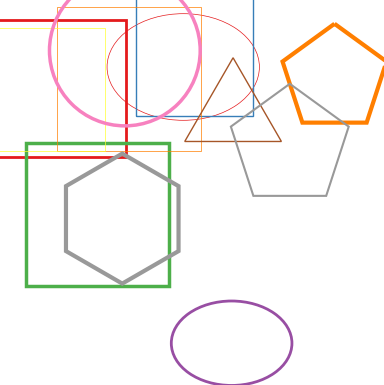[{"shape": "square", "thickness": 2, "radius": 0.89, "center": [0.15, 0.77]}, {"shape": "oval", "thickness": 0.5, "radius": 0.99, "center": [0.476, 0.826]}, {"shape": "square", "thickness": 1, "radius": 0.76, "center": [0.505, 0.851]}, {"shape": "square", "thickness": 2.5, "radius": 0.93, "center": [0.252, 0.444]}, {"shape": "oval", "thickness": 2, "radius": 0.78, "center": [0.602, 0.108]}, {"shape": "pentagon", "thickness": 3, "radius": 0.71, "center": [0.869, 0.796]}, {"shape": "square", "thickness": 0.5, "radius": 0.93, "center": [0.335, 0.795]}, {"shape": "square", "thickness": 0.5, "radius": 0.8, "center": [0.114, 0.767]}, {"shape": "triangle", "thickness": 1, "radius": 0.72, "center": [0.605, 0.705]}, {"shape": "circle", "thickness": 2.5, "radius": 0.98, "center": [0.324, 0.869]}, {"shape": "pentagon", "thickness": 1.5, "radius": 0.8, "center": [0.753, 0.621]}, {"shape": "hexagon", "thickness": 3, "radius": 0.84, "center": [0.318, 0.432]}]